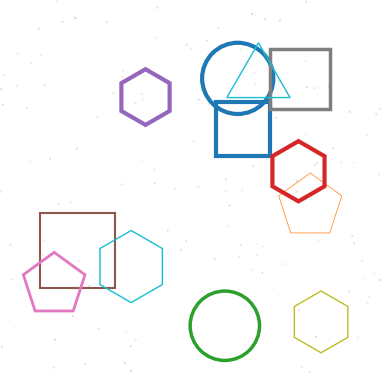[{"shape": "circle", "thickness": 3, "radius": 0.46, "center": [0.617, 0.796]}, {"shape": "square", "thickness": 3, "radius": 0.35, "center": [0.632, 0.665]}, {"shape": "pentagon", "thickness": 0.5, "radius": 0.43, "center": [0.806, 0.465]}, {"shape": "circle", "thickness": 2.5, "radius": 0.45, "center": [0.584, 0.154]}, {"shape": "hexagon", "thickness": 3, "radius": 0.39, "center": [0.775, 0.555]}, {"shape": "hexagon", "thickness": 3, "radius": 0.36, "center": [0.378, 0.748]}, {"shape": "square", "thickness": 1.5, "radius": 0.49, "center": [0.202, 0.35]}, {"shape": "pentagon", "thickness": 2, "radius": 0.42, "center": [0.141, 0.26]}, {"shape": "square", "thickness": 2.5, "radius": 0.39, "center": [0.779, 0.795]}, {"shape": "hexagon", "thickness": 1, "radius": 0.4, "center": [0.834, 0.164]}, {"shape": "hexagon", "thickness": 1, "radius": 0.47, "center": [0.341, 0.308]}, {"shape": "triangle", "thickness": 1, "radius": 0.47, "center": [0.671, 0.794]}]